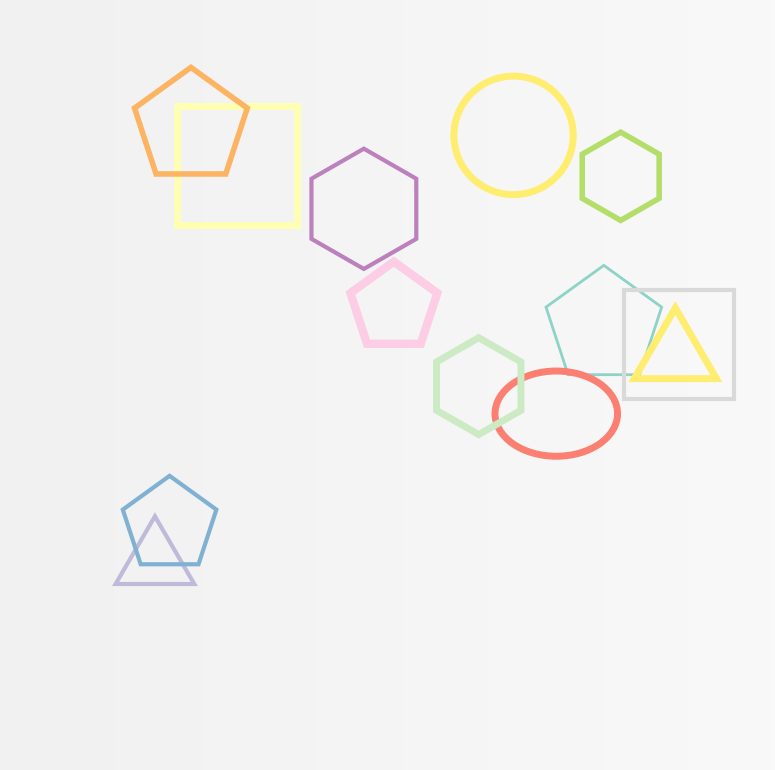[{"shape": "pentagon", "thickness": 1, "radius": 0.39, "center": [0.779, 0.577]}, {"shape": "square", "thickness": 2.5, "radius": 0.39, "center": [0.306, 0.785]}, {"shape": "triangle", "thickness": 1.5, "radius": 0.29, "center": [0.2, 0.271]}, {"shape": "oval", "thickness": 2.5, "radius": 0.4, "center": [0.718, 0.463]}, {"shape": "pentagon", "thickness": 1.5, "radius": 0.32, "center": [0.219, 0.319]}, {"shape": "pentagon", "thickness": 2, "radius": 0.38, "center": [0.246, 0.836]}, {"shape": "hexagon", "thickness": 2, "radius": 0.29, "center": [0.801, 0.771]}, {"shape": "pentagon", "thickness": 3, "radius": 0.29, "center": [0.508, 0.601]}, {"shape": "square", "thickness": 1.5, "radius": 0.35, "center": [0.876, 0.552]}, {"shape": "hexagon", "thickness": 1.5, "radius": 0.39, "center": [0.47, 0.729]}, {"shape": "hexagon", "thickness": 2.5, "radius": 0.31, "center": [0.618, 0.499]}, {"shape": "triangle", "thickness": 2.5, "radius": 0.31, "center": [0.871, 0.539]}, {"shape": "circle", "thickness": 2.5, "radius": 0.38, "center": [0.663, 0.824]}]